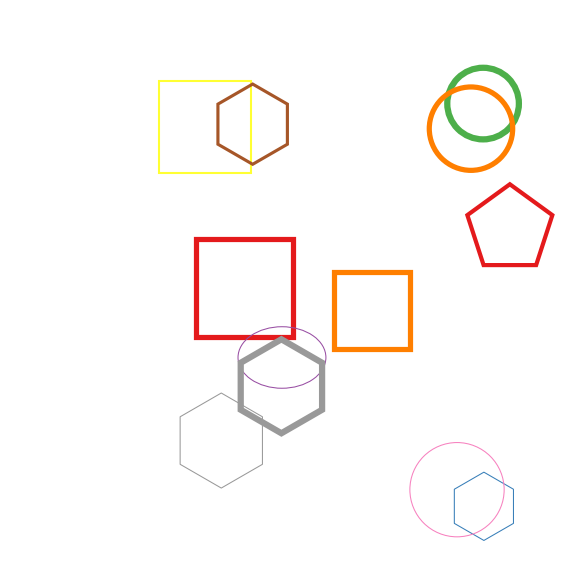[{"shape": "pentagon", "thickness": 2, "radius": 0.39, "center": [0.883, 0.603]}, {"shape": "square", "thickness": 2.5, "radius": 0.42, "center": [0.424, 0.5]}, {"shape": "hexagon", "thickness": 0.5, "radius": 0.3, "center": [0.838, 0.122]}, {"shape": "circle", "thickness": 3, "radius": 0.31, "center": [0.837, 0.82]}, {"shape": "oval", "thickness": 0.5, "radius": 0.38, "center": [0.488, 0.38]}, {"shape": "circle", "thickness": 2.5, "radius": 0.36, "center": [0.816, 0.776]}, {"shape": "square", "thickness": 2.5, "radius": 0.33, "center": [0.644, 0.462]}, {"shape": "square", "thickness": 1, "radius": 0.4, "center": [0.354, 0.78]}, {"shape": "hexagon", "thickness": 1.5, "radius": 0.35, "center": [0.438, 0.784]}, {"shape": "circle", "thickness": 0.5, "radius": 0.41, "center": [0.791, 0.151]}, {"shape": "hexagon", "thickness": 3, "radius": 0.41, "center": [0.487, 0.33]}, {"shape": "hexagon", "thickness": 0.5, "radius": 0.41, "center": [0.383, 0.236]}]